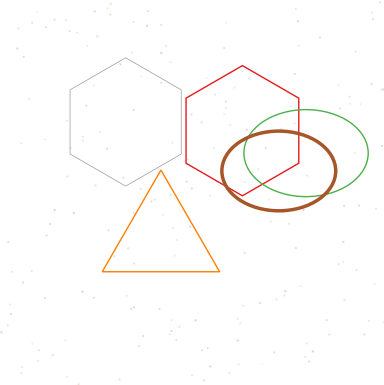[{"shape": "hexagon", "thickness": 1, "radius": 0.85, "center": [0.63, 0.661]}, {"shape": "oval", "thickness": 1, "radius": 0.81, "center": [0.795, 0.602]}, {"shape": "triangle", "thickness": 1, "radius": 0.88, "center": [0.418, 0.382]}, {"shape": "oval", "thickness": 2.5, "radius": 0.74, "center": [0.724, 0.556]}, {"shape": "hexagon", "thickness": 0.5, "radius": 0.83, "center": [0.326, 0.683]}]